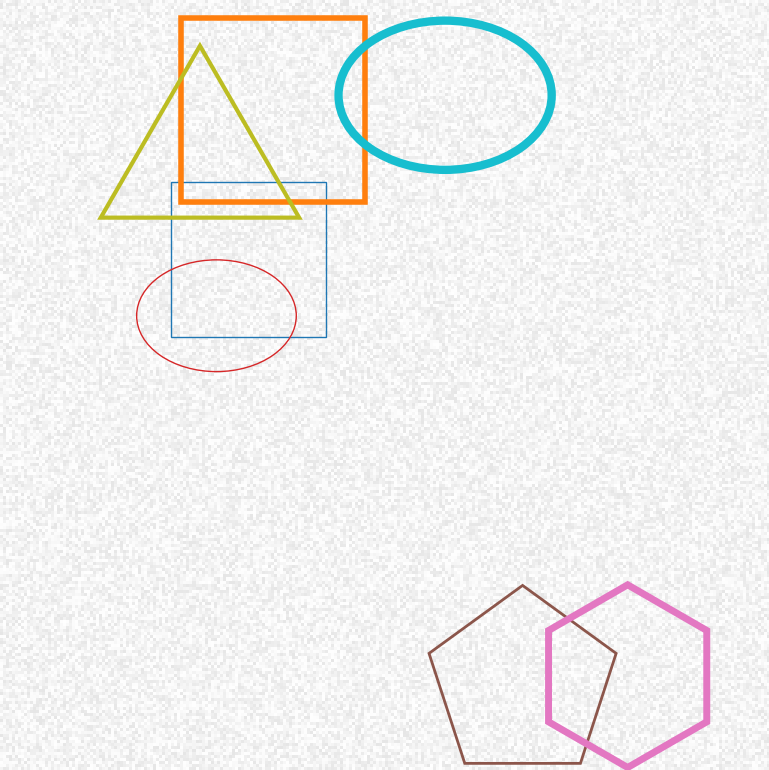[{"shape": "square", "thickness": 0.5, "radius": 0.5, "center": [0.323, 0.663]}, {"shape": "square", "thickness": 2, "radius": 0.6, "center": [0.354, 0.857]}, {"shape": "oval", "thickness": 0.5, "radius": 0.52, "center": [0.281, 0.59]}, {"shape": "pentagon", "thickness": 1, "radius": 0.64, "center": [0.679, 0.112]}, {"shape": "hexagon", "thickness": 2.5, "radius": 0.59, "center": [0.815, 0.122]}, {"shape": "triangle", "thickness": 1.5, "radius": 0.74, "center": [0.26, 0.792]}, {"shape": "oval", "thickness": 3, "radius": 0.69, "center": [0.578, 0.876]}]